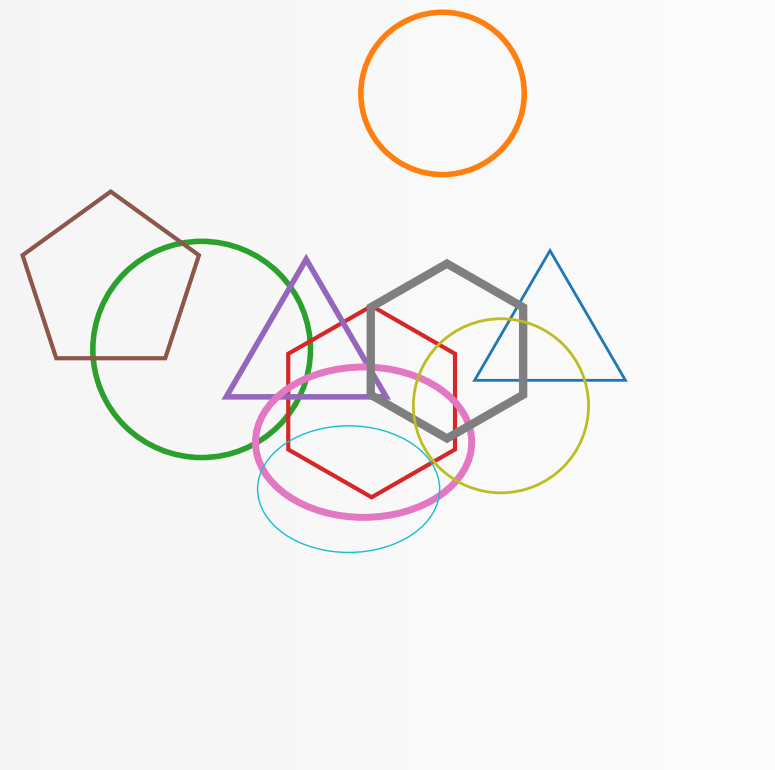[{"shape": "triangle", "thickness": 1, "radius": 0.56, "center": [0.71, 0.562]}, {"shape": "circle", "thickness": 2, "radius": 0.53, "center": [0.571, 0.879]}, {"shape": "circle", "thickness": 2, "radius": 0.7, "center": [0.26, 0.546]}, {"shape": "hexagon", "thickness": 1.5, "radius": 0.62, "center": [0.48, 0.478]}, {"shape": "triangle", "thickness": 2, "radius": 0.6, "center": [0.395, 0.544]}, {"shape": "pentagon", "thickness": 1.5, "radius": 0.6, "center": [0.143, 0.632]}, {"shape": "oval", "thickness": 2.5, "radius": 0.7, "center": [0.469, 0.426]}, {"shape": "hexagon", "thickness": 3, "radius": 0.57, "center": [0.577, 0.544]}, {"shape": "circle", "thickness": 1, "radius": 0.57, "center": [0.646, 0.473]}, {"shape": "oval", "thickness": 0.5, "radius": 0.59, "center": [0.45, 0.365]}]